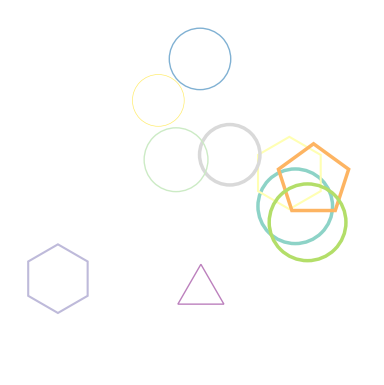[{"shape": "circle", "thickness": 2.5, "radius": 0.48, "center": [0.767, 0.464]}, {"shape": "hexagon", "thickness": 1.5, "radius": 0.47, "center": [0.752, 0.551]}, {"shape": "hexagon", "thickness": 1.5, "radius": 0.45, "center": [0.15, 0.276]}, {"shape": "circle", "thickness": 1, "radius": 0.4, "center": [0.519, 0.847]}, {"shape": "pentagon", "thickness": 2.5, "radius": 0.48, "center": [0.814, 0.531]}, {"shape": "circle", "thickness": 2.5, "radius": 0.5, "center": [0.799, 0.423]}, {"shape": "circle", "thickness": 2.5, "radius": 0.39, "center": [0.597, 0.598]}, {"shape": "triangle", "thickness": 1, "radius": 0.35, "center": [0.522, 0.245]}, {"shape": "circle", "thickness": 1, "radius": 0.41, "center": [0.457, 0.585]}, {"shape": "circle", "thickness": 0.5, "radius": 0.34, "center": [0.411, 0.739]}]